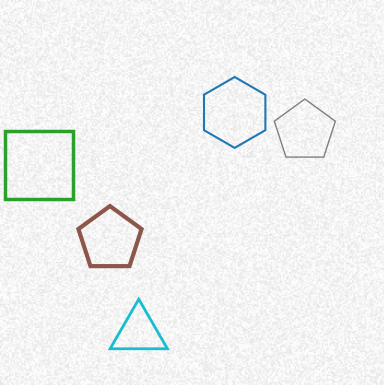[{"shape": "hexagon", "thickness": 1.5, "radius": 0.46, "center": [0.61, 0.708]}, {"shape": "square", "thickness": 2.5, "radius": 0.44, "center": [0.101, 0.571]}, {"shape": "pentagon", "thickness": 3, "radius": 0.43, "center": [0.286, 0.379]}, {"shape": "pentagon", "thickness": 1, "radius": 0.42, "center": [0.792, 0.659]}, {"shape": "triangle", "thickness": 2, "radius": 0.43, "center": [0.36, 0.137]}]